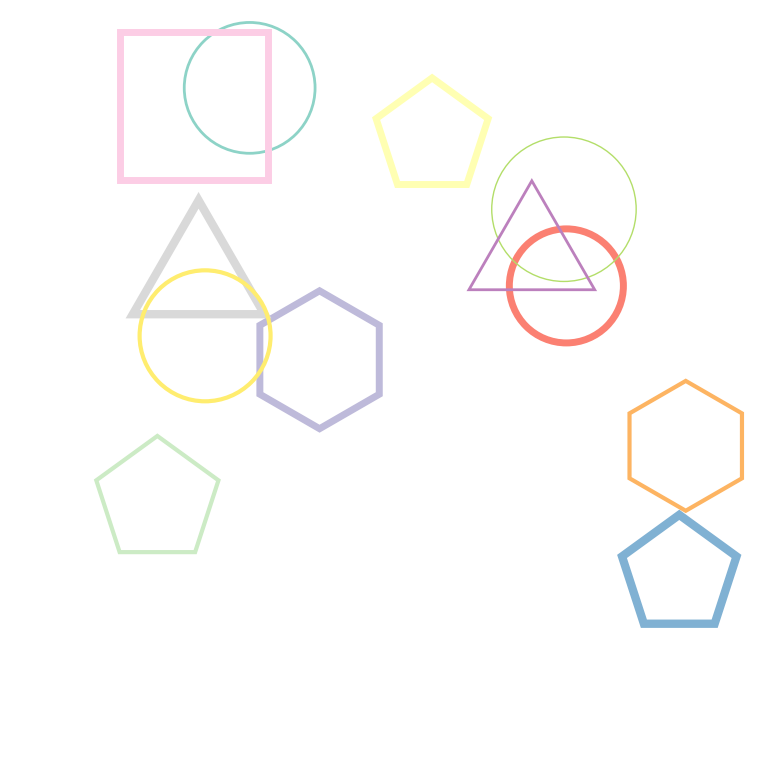[{"shape": "circle", "thickness": 1, "radius": 0.42, "center": [0.324, 0.886]}, {"shape": "pentagon", "thickness": 2.5, "radius": 0.38, "center": [0.561, 0.822]}, {"shape": "hexagon", "thickness": 2.5, "radius": 0.45, "center": [0.415, 0.533]}, {"shape": "circle", "thickness": 2.5, "radius": 0.37, "center": [0.736, 0.629]}, {"shape": "pentagon", "thickness": 3, "radius": 0.39, "center": [0.882, 0.253]}, {"shape": "hexagon", "thickness": 1.5, "radius": 0.42, "center": [0.891, 0.421]}, {"shape": "circle", "thickness": 0.5, "radius": 0.47, "center": [0.732, 0.728]}, {"shape": "square", "thickness": 2.5, "radius": 0.48, "center": [0.252, 0.862]}, {"shape": "triangle", "thickness": 3, "radius": 0.49, "center": [0.258, 0.641]}, {"shape": "triangle", "thickness": 1, "radius": 0.47, "center": [0.691, 0.671]}, {"shape": "pentagon", "thickness": 1.5, "radius": 0.42, "center": [0.204, 0.35]}, {"shape": "circle", "thickness": 1.5, "radius": 0.43, "center": [0.266, 0.564]}]